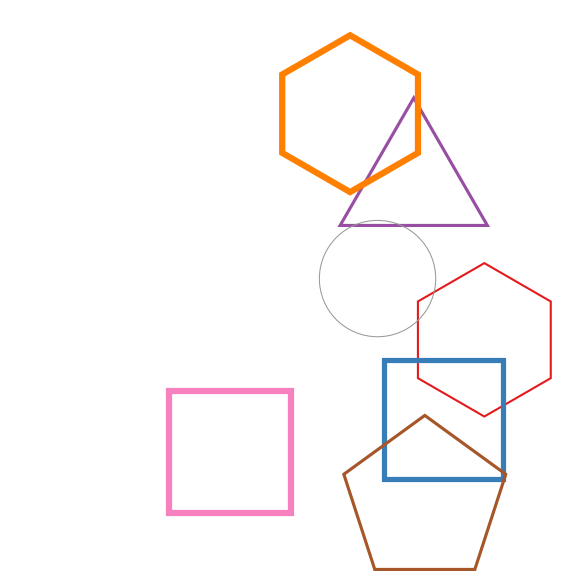[{"shape": "hexagon", "thickness": 1, "radius": 0.66, "center": [0.839, 0.411]}, {"shape": "square", "thickness": 2.5, "radius": 0.51, "center": [0.768, 0.273]}, {"shape": "triangle", "thickness": 1.5, "radius": 0.74, "center": [0.716, 0.682]}, {"shape": "hexagon", "thickness": 3, "radius": 0.68, "center": [0.606, 0.802]}, {"shape": "pentagon", "thickness": 1.5, "radius": 0.74, "center": [0.736, 0.132]}, {"shape": "square", "thickness": 3, "radius": 0.53, "center": [0.398, 0.217]}, {"shape": "circle", "thickness": 0.5, "radius": 0.5, "center": [0.654, 0.517]}]